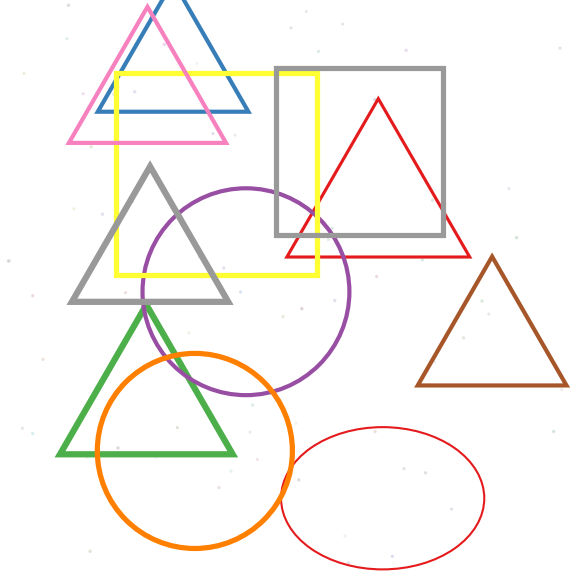[{"shape": "triangle", "thickness": 1.5, "radius": 0.91, "center": [0.655, 0.645]}, {"shape": "oval", "thickness": 1, "radius": 0.88, "center": [0.663, 0.136]}, {"shape": "triangle", "thickness": 2, "radius": 0.75, "center": [0.3, 0.881]}, {"shape": "triangle", "thickness": 3, "radius": 0.86, "center": [0.253, 0.299]}, {"shape": "circle", "thickness": 2, "radius": 0.9, "center": [0.426, 0.494]}, {"shape": "circle", "thickness": 2.5, "radius": 0.84, "center": [0.337, 0.218]}, {"shape": "square", "thickness": 2.5, "radius": 0.87, "center": [0.375, 0.698]}, {"shape": "triangle", "thickness": 2, "radius": 0.74, "center": [0.852, 0.406]}, {"shape": "triangle", "thickness": 2, "radius": 0.79, "center": [0.255, 0.83]}, {"shape": "square", "thickness": 2.5, "radius": 0.73, "center": [0.623, 0.737]}, {"shape": "triangle", "thickness": 3, "radius": 0.78, "center": [0.26, 0.555]}]